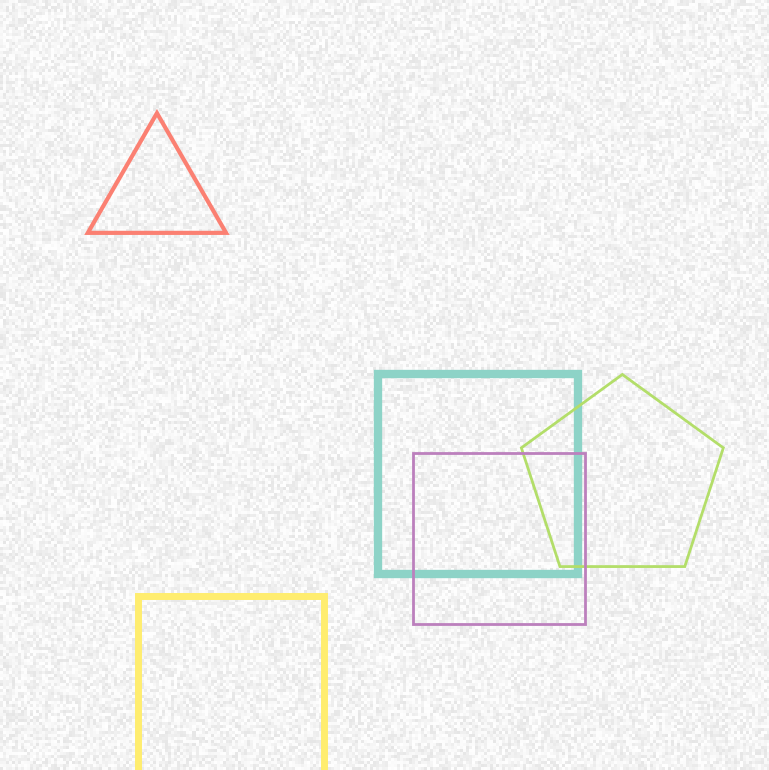[{"shape": "square", "thickness": 3, "radius": 0.65, "center": [0.621, 0.385]}, {"shape": "triangle", "thickness": 1.5, "radius": 0.52, "center": [0.204, 0.749]}, {"shape": "pentagon", "thickness": 1, "radius": 0.69, "center": [0.808, 0.376]}, {"shape": "square", "thickness": 1, "radius": 0.56, "center": [0.648, 0.301]}, {"shape": "square", "thickness": 2.5, "radius": 0.6, "center": [0.3, 0.105]}]